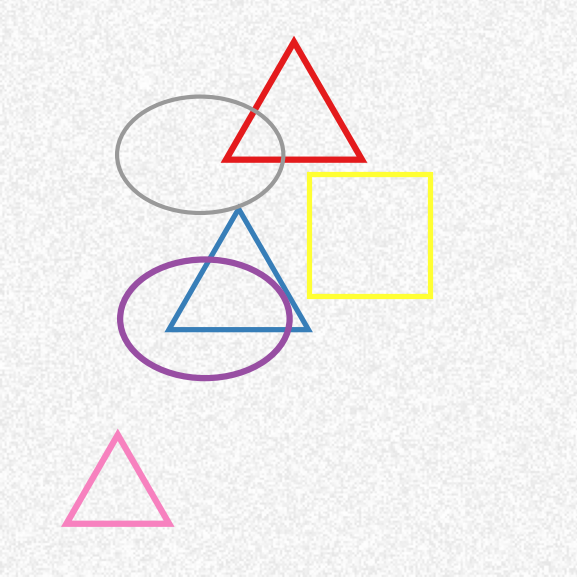[{"shape": "triangle", "thickness": 3, "radius": 0.68, "center": [0.509, 0.791]}, {"shape": "triangle", "thickness": 2.5, "radius": 0.7, "center": [0.413, 0.498]}, {"shape": "oval", "thickness": 3, "radius": 0.73, "center": [0.355, 0.447]}, {"shape": "square", "thickness": 2.5, "radius": 0.53, "center": [0.64, 0.592]}, {"shape": "triangle", "thickness": 3, "radius": 0.51, "center": [0.204, 0.144]}, {"shape": "oval", "thickness": 2, "radius": 0.72, "center": [0.347, 0.731]}]